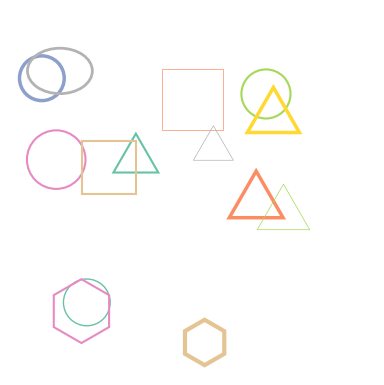[{"shape": "triangle", "thickness": 1.5, "radius": 0.34, "center": [0.353, 0.586]}, {"shape": "circle", "thickness": 1, "radius": 0.3, "center": [0.225, 0.215]}, {"shape": "triangle", "thickness": 2.5, "radius": 0.4, "center": [0.665, 0.475]}, {"shape": "square", "thickness": 0.5, "radius": 0.4, "center": [0.5, 0.741]}, {"shape": "circle", "thickness": 2.5, "radius": 0.29, "center": [0.109, 0.797]}, {"shape": "circle", "thickness": 1.5, "radius": 0.38, "center": [0.146, 0.585]}, {"shape": "hexagon", "thickness": 1.5, "radius": 0.41, "center": [0.212, 0.192]}, {"shape": "triangle", "thickness": 0.5, "radius": 0.39, "center": [0.736, 0.443]}, {"shape": "circle", "thickness": 1.5, "radius": 0.32, "center": [0.691, 0.756]}, {"shape": "triangle", "thickness": 2.5, "radius": 0.39, "center": [0.71, 0.695]}, {"shape": "hexagon", "thickness": 3, "radius": 0.29, "center": [0.532, 0.11]}, {"shape": "square", "thickness": 1.5, "radius": 0.35, "center": [0.283, 0.565]}, {"shape": "triangle", "thickness": 0.5, "radius": 0.3, "center": [0.554, 0.614]}, {"shape": "oval", "thickness": 2, "radius": 0.42, "center": [0.156, 0.816]}]